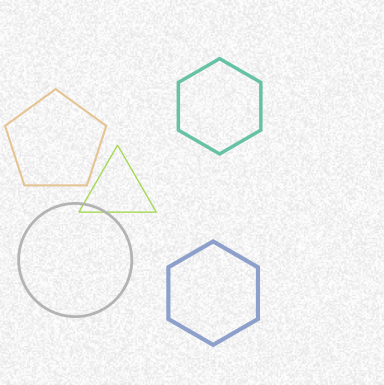[{"shape": "hexagon", "thickness": 2.5, "radius": 0.62, "center": [0.57, 0.724]}, {"shape": "hexagon", "thickness": 3, "radius": 0.67, "center": [0.554, 0.239]}, {"shape": "triangle", "thickness": 1, "radius": 0.58, "center": [0.305, 0.507]}, {"shape": "pentagon", "thickness": 1.5, "radius": 0.69, "center": [0.145, 0.63]}, {"shape": "circle", "thickness": 2, "radius": 0.73, "center": [0.195, 0.325]}]